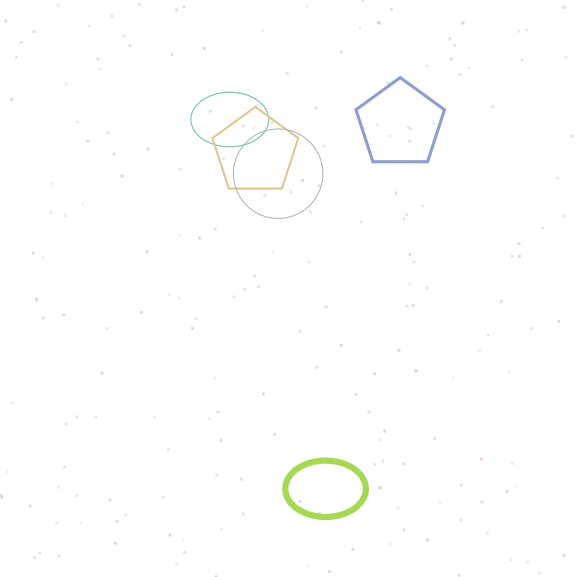[{"shape": "oval", "thickness": 0.5, "radius": 0.34, "center": [0.398, 0.792]}, {"shape": "pentagon", "thickness": 1.5, "radius": 0.4, "center": [0.693, 0.784]}, {"shape": "oval", "thickness": 3, "radius": 0.35, "center": [0.564, 0.153]}, {"shape": "pentagon", "thickness": 1, "radius": 0.39, "center": [0.442, 0.736]}, {"shape": "circle", "thickness": 0.5, "radius": 0.39, "center": [0.482, 0.698]}]